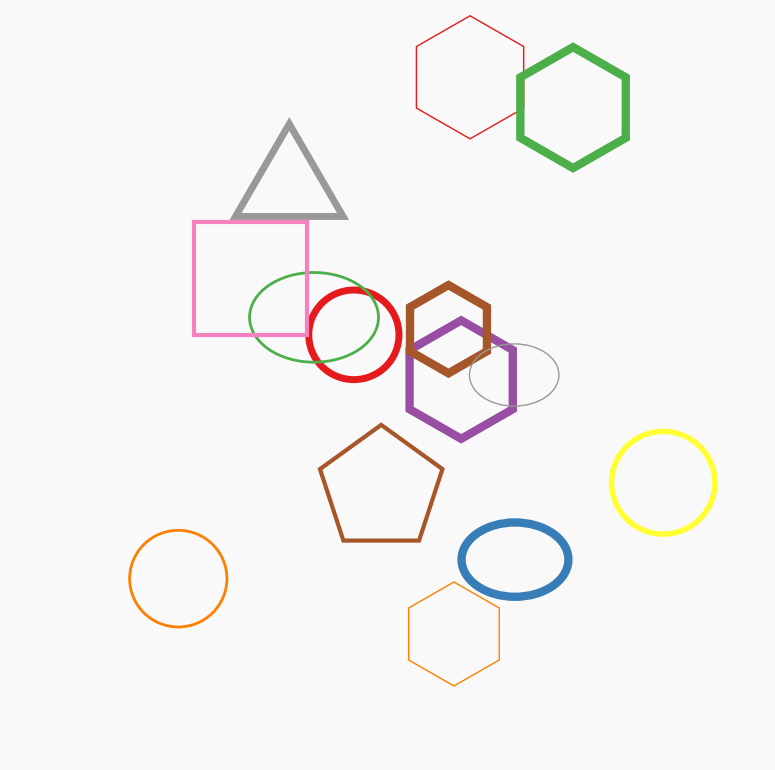[{"shape": "hexagon", "thickness": 0.5, "radius": 0.4, "center": [0.607, 0.9]}, {"shape": "circle", "thickness": 2.5, "radius": 0.29, "center": [0.457, 0.565]}, {"shape": "oval", "thickness": 3, "radius": 0.34, "center": [0.664, 0.273]}, {"shape": "hexagon", "thickness": 3, "radius": 0.39, "center": [0.739, 0.86]}, {"shape": "oval", "thickness": 1, "radius": 0.42, "center": [0.405, 0.588]}, {"shape": "hexagon", "thickness": 3, "radius": 0.38, "center": [0.595, 0.507]}, {"shape": "hexagon", "thickness": 0.5, "radius": 0.34, "center": [0.586, 0.177]}, {"shape": "circle", "thickness": 1, "radius": 0.31, "center": [0.23, 0.249]}, {"shape": "circle", "thickness": 2, "radius": 0.33, "center": [0.856, 0.373]}, {"shape": "pentagon", "thickness": 1.5, "radius": 0.42, "center": [0.492, 0.365]}, {"shape": "hexagon", "thickness": 3, "radius": 0.29, "center": [0.579, 0.572]}, {"shape": "square", "thickness": 1.5, "radius": 0.37, "center": [0.323, 0.639]}, {"shape": "triangle", "thickness": 2.5, "radius": 0.4, "center": [0.373, 0.759]}, {"shape": "oval", "thickness": 0.5, "radius": 0.29, "center": [0.663, 0.513]}]